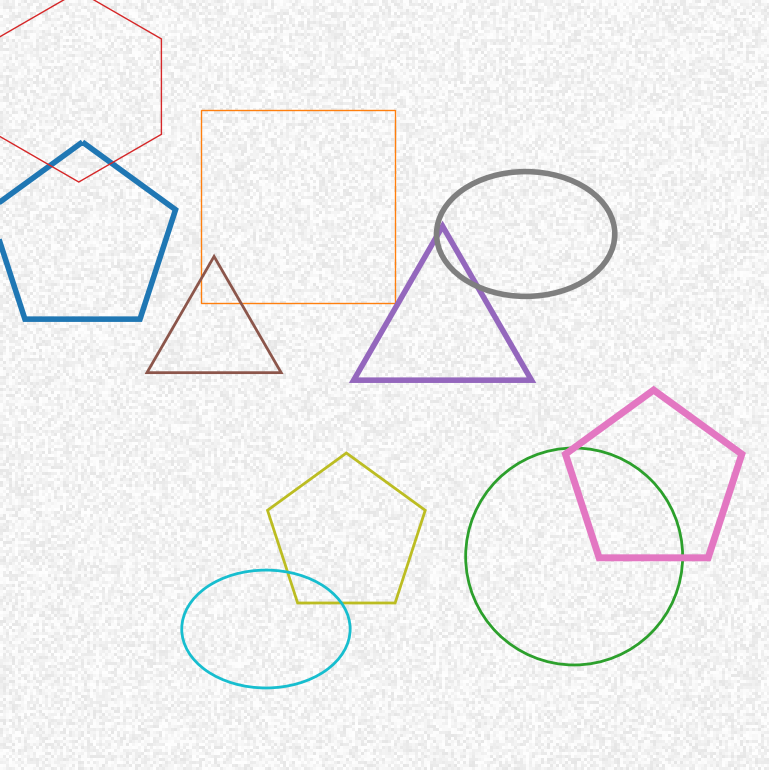[{"shape": "pentagon", "thickness": 2, "radius": 0.64, "center": [0.107, 0.688]}, {"shape": "square", "thickness": 0.5, "radius": 0.63, "center": [0.387, 0.731]}, {"shape": "circle", "thickness": 1, "radius": 0.7, "center": [0.746, 0.277]}, {"shape": "hexagon", "thickness": 0.5, "radius": 0.62, "center": [0.102, 0.888]}, {"shape": "triangle", "thickness": 2, "radius": 0.67, "center": [0.575, 0.573]}, {"shape": "triangle", "thickness": 1, "radius": 0.5, "center": [0.278, 0.566]}, {"shape": "pentagon", "thickness": 2.5, "radius": 0.6, "center": [0.849, 0.373]}, {"shape": "oval", "thickness": 2, "radius": 0.58, "center": [0.683, 0.696]}, {"shape": "pentagon", "thickness": 1, "radius": 0.54, "center": [0.45, 0.304]}, {"shape": "oval", "thickness": 1, "radius": 0.55, "center": [0.345, 0.183]}]